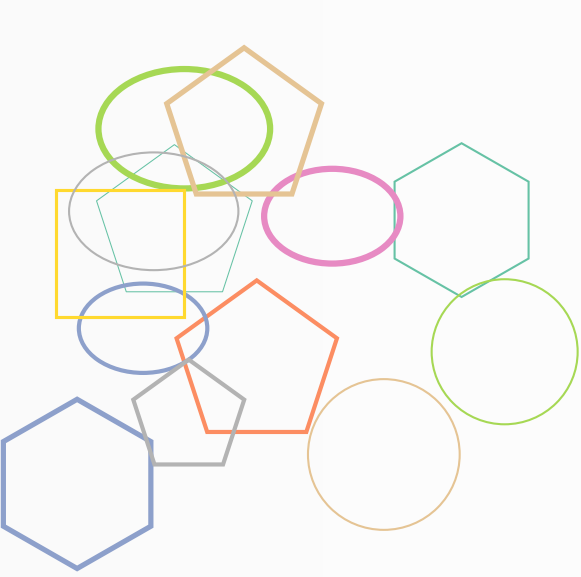[{"shape": "hexagon", "thickness": 1, "radius": 0.67, "center": [0.794, 0.618]}, {"shape": "pentagon", "thickness": 0.5, "radius": 0.7, "center": [0.3, 0.608]}, {"shape": "pentagon", "thickness": 2, "radius": 0.73, "center": [0.442, 0.368]}, {"shape": "hexagon", "thickness": 2.5, "radius": 0.73, "center": [0.133, 0.161]}, {"shape": "oval", "thickness": 2, "radius": 0.55, "center": [0.246, 0.431]}, {"shape": "oval", "thickness": 3, "radius": 0.59, "center": [0.572, 0.625]}, {"shape": "oval", "thickness": 3, "radius": 0.74, "center": [0.317, 0.776]}, {"shape": "circle", "thickness": 1, "radius": 0.63, "center": [0.868, 0.39]}, {"shape": "square", "thickness": 1.5, "radius": 0.55, "center": [0.207, 0.56]}, {"shape": "circle", "thickness": 1, "radius": 0.65, "center": [0.66, 0.212]}, {"shape": "pentagon", "thickness": 2.5, "radius": 0.7, "center": [0.42, 0.776]}, {"shape": "oval", "thickness": 1, "radius": 0.73, "center": [0.264, 0.633]}, {"shape": "pentagon", "thickness": 2, "radius": 0.5, "center": [0.325, 0.276]}]